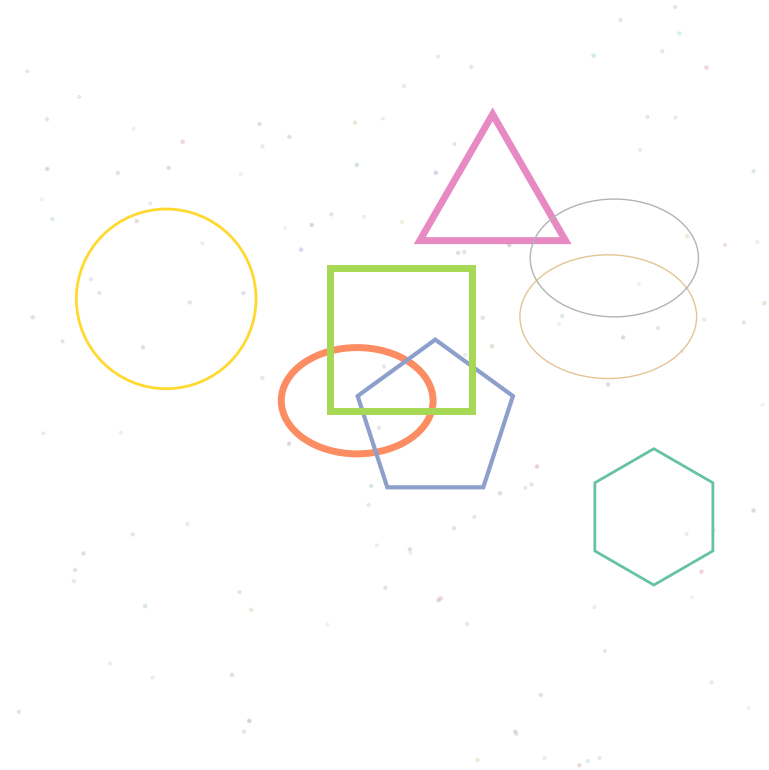[{"shape": "hexagon", "thickness": 1, "radius": 0.44, "center": [0.849, 0.329]}, {"shape": "oval", "thickness": 2.5, "radius": 0.49, "center": [0.464, 0.48]}, {"shape": "pentagon", "thickness": 1.5, "radius": 0.53, "center": [0.565, 0.453]}, {"shape": "triangle", "thickness": 2.5, "radius": 0.55, "center": [0.64, 0.742]}, {"shape": "square", "thickness": 2.5, "radius": 0.46, "center": [0.521, 0.559]}, {"shape": "circle", "thickness": 1, "radius": 0.58, "center": [0.216, 0.612]}, {"shape": "oval", "thickness": 0.5, "radius": 0.57, "center": [0.79, 0.589]}, {"shape": "oval", "thickness": 0.5, "radius": 0.55, "center": [0.798, 0.665]}]